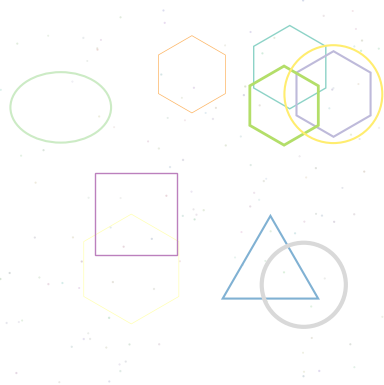[{"shape": "hexagon", "thickness": 1, "radius": 0.54, "center": [0.753, 0.826]}, {"shape": "hexagon", "thickness": 0.5, "radius": 0.71, "center": [0.341, 0.301]}, {"shape": "hexagon", "thickness": 1.5, "radius": 0.56, "center": [0.866, 0.756]}, {"shape": "triangle", "thickness": 1.5, "radius": 0.72, "center": [0.702, 0.296]}, {"shape": "hexagon", "thickness": 0.5, "radius": 0.5, "center": [0.498, 0.807]}, {"shape": "hexagon", "thickness": 2, "radius": 0.51, "center": [0.738, 0.726]}, {"shape": "circle", "thickness": 3, "radius": 0.55, "center": [0.789, 0.26]}, {"shape": "square", "thickness": 1, "radius": 0.53, "center": [0.354, 0.445]}, {"shape": "oval", "thickness": 1.5, "radius": 0.65, "center": [0.158, 0.721]}, {"shape": "circle", "thickness": 1.5, "radius": 0.64, "center": [0.866, 0.755]}]